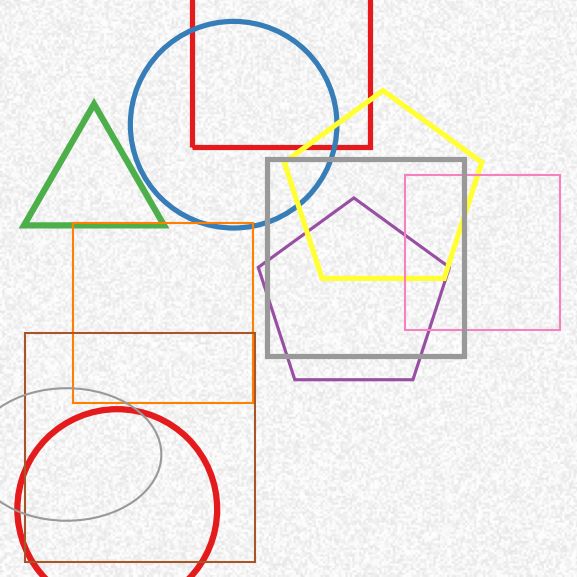[{"shape": "circle", "thickness": 3, "radius": 0.87, "center": [0.203, 0.118]}, {"shape": "square", "thickness": 2.5, "radius": 0.77, "center": [0.487, 0.899]}, {"shape": "circle", "thickness": 2.5, "radius": 0.89, "center": [0.405, 0.783]}, {"shape": "triangle", "thickness": 3, "radius": 0.7, "center": [0.163, 0.679]}, {"shape": "pentagon", "thickness": 1.5, "radius": 0.87, "center": [0.613, 0.482]}, {"shape": "square", "thickness": 1, "radius": 0.78, "center": [0.283, 0.458]}, {"shape": "pentagon", "thickness": 2.5, "radius": 0.9, "center": [0.663, 0.663]}, {"shape": "square", "thickness": 1, "radius": 0.99, "center": [0.242, 0.224]}, {"shape": "square", "thickness": 1, "radius": 0.67, "center": [0.835, 0.562]}, {"shape": "oval", "thickness": 1, "radius": 0.82, "center": [0.115, 0.212]}, {"shape": "square", "thickness": 2.5, "radius": 0.85, "center": [0.632, 0.553]}]